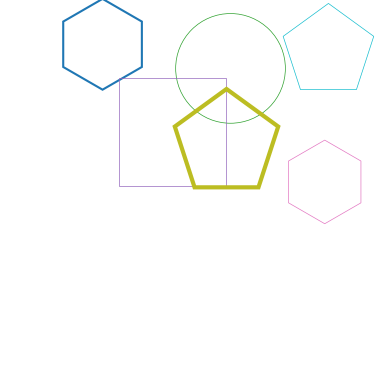[{"shape": "hexagon", "thickness": 1.5, "radius": 0.59, "center": [0.266, 0.885]}, {"shape": "circle", "thickness": 0.5, "radius": 0.71, "center": [0.599, 0.822]}, {"shape": "square", "thickness": 0.5, "radius": 0.7, "center": [0.449, 0.657]}, {"shape": "hexagon", "thickness": 0.5, "radius": 0.54, "center": [0.843, 0.527]}, {"shape": "pentagon", "thickness": 3, "radius": 0.71, "center": [0.588, 0.628]}, {"shape": "pentagon", "thickness": 0.5, "radius": 0.62, "center": [0.853, 0.867]}]